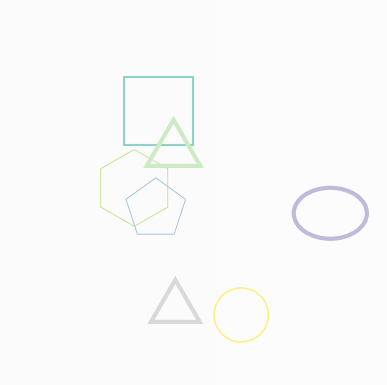[{"shape": "square", "thickness": 1.5, "radius": 0.44, "center": [0.409, 0.711]}, {"shape": "oval", "thickness": 3, "radius": 0.47, "center": [0.852, 0.446]}, {"shape": "pentagon", "thickness": 0.5, "radius": 0.4, "center": [0.402, 0.457]}, {"shape": "hexagon", "thickness": 0.5, "radius": 0.5, "center": [0.347, 0.512]}, {"shape": "triangle", "thickness": 3, "radius": 0.36, "center": [0.452, 0.2]}, {"shape": "triangle", "thickness": 3, "radius": 0.4, "center": [0.448, 0.609]}, {"shape": "circle", "thickness": 1, "radius": 0.35, "center": [0.622, 0.182]}]